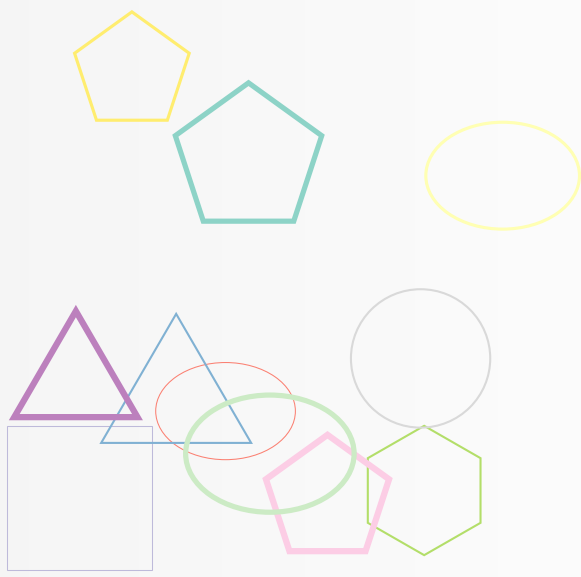[{"shape": "pentagon", "thickness": 2.5, "radius": 0.66, "center": [0.428, 0.723]}, {"shape": "oval", "thickness": 1.5, "radius": 0.66, "center": [0.865, 0.695]}, {"shape": "square", "thickness": 0.5, "radius": 0.63, "center": [0.137, 0.137]}, {"shape": "oval", "thickness": 0.5, "radius": 0.6, "center": [0.388, 0.287]}, {"shape": "triangle", "thickness": 1, "radius": 0.74, "center": [0.303, 0.307]}, {"shape": "hexagon", "thickness": 1, "radius": 0.56, "center": [0.73, 0.15]}, {"shape": "pentagon", "thickness": 3, "radius": 0.56, "center": [0.563, 0.135]}, {"shape": "circle", "thickness": 1, "radius": 0.6, "center": [0.724, 0.378]}, {"shape": "triangle", "thickness": 3, "radius": 0.61, "center": [0.131, 0.338]}, {"shape": "oval", "thickness": 2.5, "radius": 0.72, "center": [0.464, 0.214]}, {"shape": "pentagon", "thickness": 1.5, "radius": 0.52, "center": [0.227, 0.875]}]